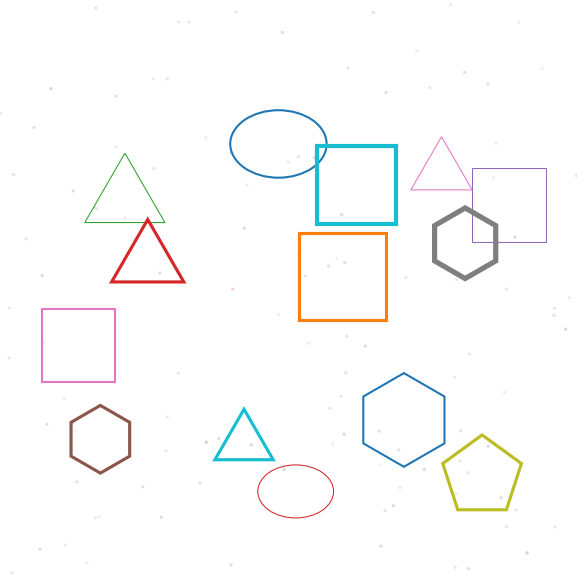[{"shape": "oval", "thickness": 1, "radius": 0.42, "center": [0.482, 0.75]}, {"shape": "hexagon", "thickness": 1, "radius": 0.41, "center": [0.699, 0.272]}, {"shape": "square", "thickness": 1.5, "radius": 0.37, "center": [0.593, 0.52]}, {"shape": "triangle", "thickness": 0.5, "radius": 0.4, "center": [0.216, 0.654]}, {"shape": "triangle", "thickness": 1.5, "radius": 0.36, "center": [0.256, 0.547]}, {"shape": "oval", "thickness": 0.5, "radius": 0.33, "center": [0.512, 0.148]}, {"shape": "square", "thickness": 0.5, "radius": 0.32, "center": [0.881, 0.644]}, {"shape": "hexagon", "thickness": 1.5, "radius": 0.29, "center": [0.174, 0.239]}, {"shape": "square", "thickness": 1, "radius": 0.32, "center": [0.136, 0.401]}, {"shape": "triangle", "thickness": 0.5, "radius": 0.31, "center": [0.765, 0.701]}, {"shape": "hexagon", "thickness": 2.5, "radius": 0.31, "center": [0.805, 0.578]}, {"shape": "pentagon", "thickness": 1.5, "radius": 0.36, "center": [0.835, 0.174]}, {"shape": "square", "thickness": 2, "radius": 0.34, "center": [0.618, 0.679]}, {"shape": "triangle", "thickness": 1.5, "radius": 0.29, "center": [0.423, 0.232]}]